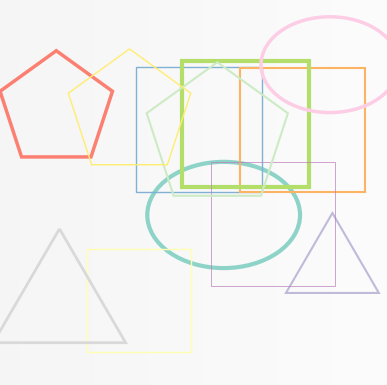[{"shape": "oval", "thickness": 3, "radius": 0.99, "center": [0.577, 0.442]}, {"shape": "square", "thickness": 1, "radius": 0.67, "center": [0.359, 0.219]}, {"shape": "triangle", "thickness": 1.5, "radius": 0.69, "center": [0.858, 0.308]}, {"shape": "pentagon", "thickness": 2.5, "radius": 0.76, "center": [0.145, 0.716]}, {"shape": "square", "thickness": 1, "radius": 0.81, "center": [0.513, 0.665]}, {"shape": "square", "thickness": 1.5, "radius": 0.8, "center": [0.78, 0.661]}, {"shape": "square", "thickness": 3, "radius": 0.82, "center": [0.633, 0.679]}, {"shape": "oval", "thickness": 2.5, "radius": 0.89, "center": [0.851, 0.832]}, {"shape": "triangle", "thickness": 2, "radius": 0.99, "center": [0.153, 0.208]}, {"shape": "square", "thickness": 0.5, "radius": 0.8, "center": [0.704, 0.418]}, {"shape": "pentagon", "thickness": 1.5, "radius": 0.96, "center": [0.561, 0.647]}, {"shape": "pentagon", "thickness": 1, "radius": 0.83, "center": [0.334, 0.707]}]